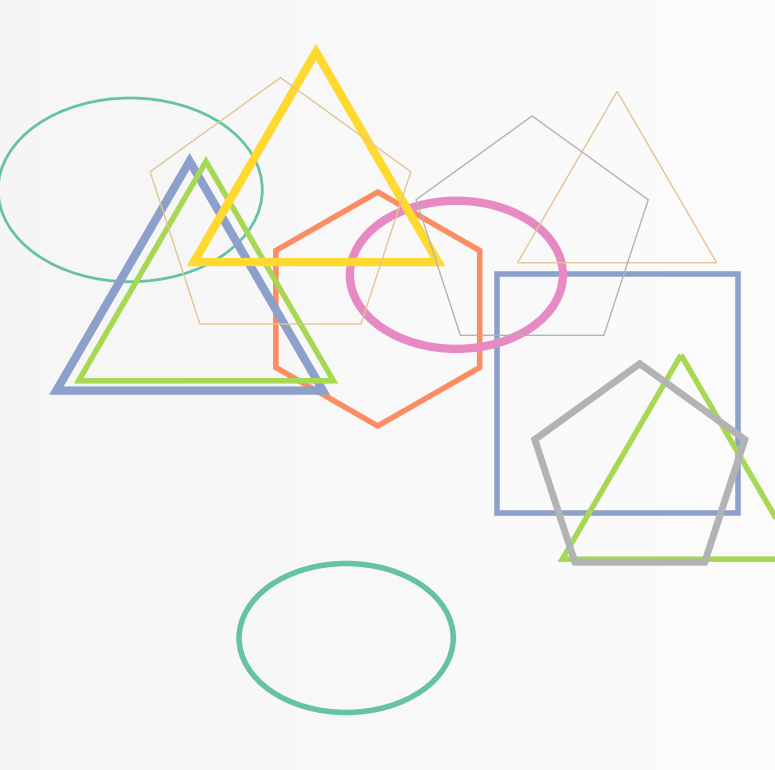[{"shape": "oval", "thickness": 2, "radius": 0.69, "center": [0.447, 0.171]}, {"shape": "oval", "thickness": 1, "radius": 0.85, "center": [0.168, 0.753]}, {"shape": "hexagon", "thickness": 2, "radius": 0.76, "center": [0.487, 0.599]}, {"shape": "square", "thickness": 2, "radius": 0.78, "center": [0.797, 0.489]}, {"shape": "triangle", "thickness": 3, "radius": 0.99, "center": [0.245, 0.592]}, {"shape": "oval", "thickness": 3, "radius": 0.69, "center": [0.589, 0.643]}, {"shape": "triangle", "thickness": 2, "radius": 0.88, "center": [0.879, 0.362]}, {"shape": "triangle", "thickness": 2, "radius": 0.95, "center": [0.266, 0.6]}, {"shape": "triangle", "thickness": 3, "radius": 0.91, "center": [0.408, 0.751]}, {"shape": "pentagon", "thickness": 0.5, "radius": 0.88, "center": [0.362, 0.722]}, {"shape": "triangle", "thickness": 0.5, "radius": 0.74, "center": [0.796, 0.733]}, {"shape": "pentagon", "thickness": 2.5, "radius": 0.71, "center": [0.826, 0.385]}, {"shape": "pentagon", "thickness": 0.5, "radius": 0.79, "center": [0.687, 0.692]}]